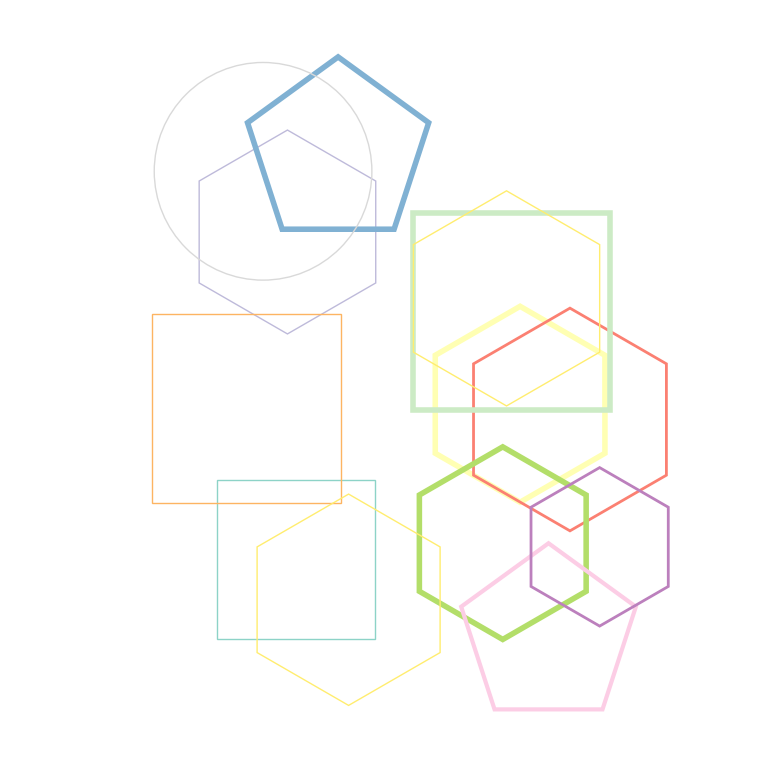[{"shape": "square", "thickness": 0.5, "radius": 0.51, "center": [0.385, 0.273]}, {"shape": "hexagon", "thickness": 2, "radius": 0.64, "center": [0.675, 0.475]}, {"shape": "hexagon", "thickness": 0.5, "radius": 0.66, "center": [0.373, 0.699]}, {"shape": "hexagon", "thickness": 1, "radius": 0.72, "center": [0.74, 0.455]}, {"shape": "pentagon", "thickness": 2, "radius": 0.62, "center": [0.439, 0.802]}, {"shape": "square", "thickness": 0.5, "radius": 0.61, "center": [0.32, 0.469]}, {"shape": "hexagon", "thickness": 2, "radius": 0.63, "center": [0.653, 0.295]}, {"shape": "pentagon", "thickness": 1.5, "radius": 0.6, "center": [0.712, 0.175]}, {"shape": "circle", "thickness": 0.5, "radius": 0.71, "center": [0.342, 0.778]}, {"shape": "hexagon", "thickness": 1, "radius": 0.51, "center": [0.779, 0.29]}, {"shape": "square", "thickness": 2, "radius": 0.64, "center": [0.664, 0.595]}, {"shape": "hexagon", "thickness": 0.5, "radius": 0.69, "center": [0.453, 0.221]}, {"shape": "hexagon", "thickness": 0.5, "radius": 0.7, "center": [0.658, 0.612]}]